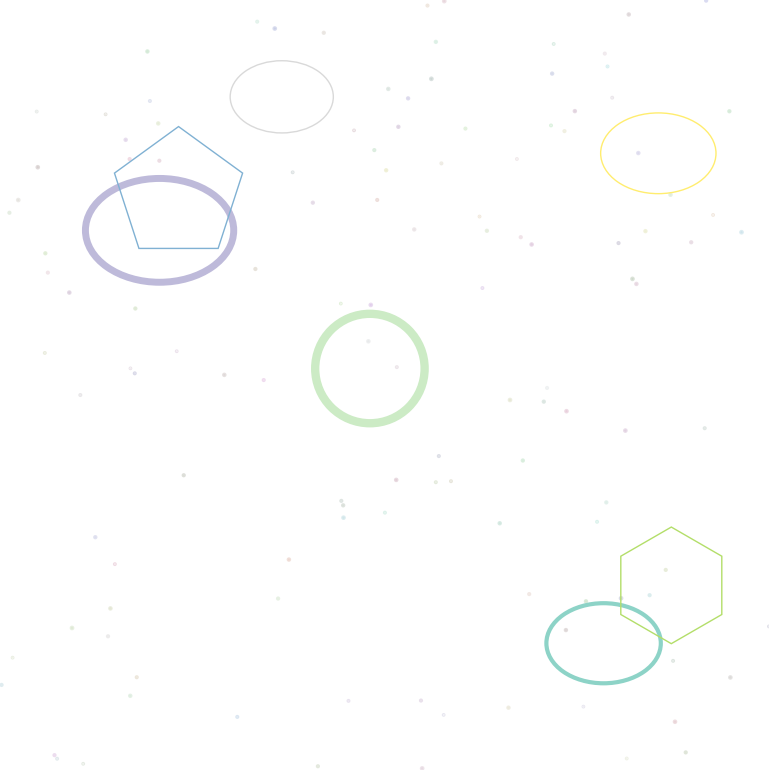[{"shape": "oval", "thickness": 1.5, "radius": 0.37, "center": [0.784, 0.165]}, {"shape": "oval", "thickness": 2.5, "radius": 0.48, "center": [0.207, 0.701]}, {"shape": "pentagon", "thickness": 0.5, "radius": 0.44, "center": [0.232, 0.748]}, {"shape": "hexagon", "thickness": 0.5, "radius": 0.38, "center": [0.872, 0.24]}, {"shape": "oval", "thickness": 0.5, "radius": 0.33, "center": [0.366, 0.874]}, {"shape": "circle", "thickness": 3, "radius": 0.36, "center": [0.48, 0.521]}, {"shape": "oval", "thickness": 0.5, "radius": 0.37, "center": [0.855, 0.801]}]